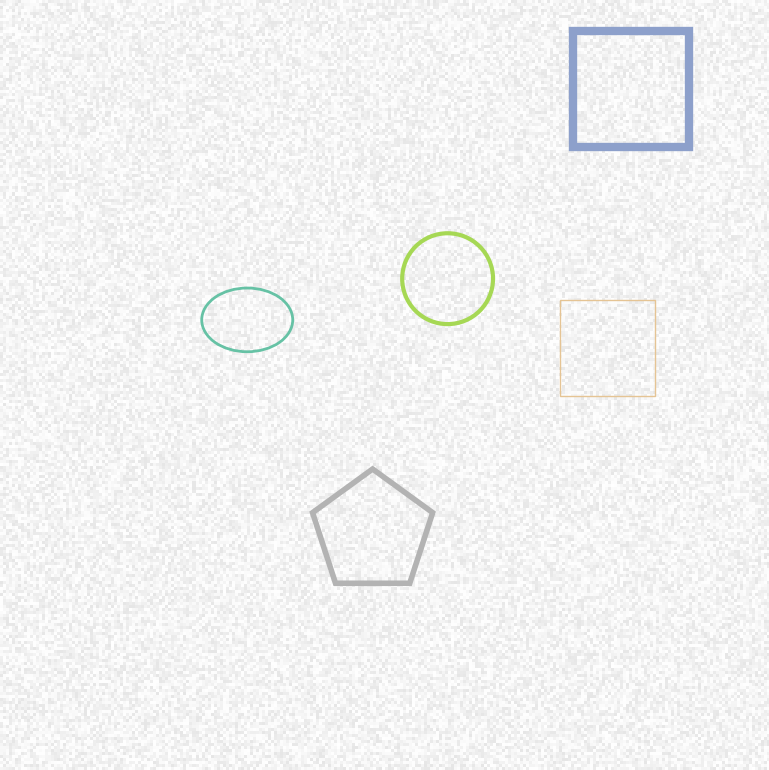[{"shape": "oval", "thickness": 1, "radius": 0.3, "center": [0.321, 0.585]}, {"shape": "square", "thickness": 3, "radius": 0.38, "center": [0.82, 0.885]}, {"shape": "circle", "thickness": 1.5, "radius": 0.29, "center": [0.581, 0.638]}, {"shape": "square", "thickness": 0.5, "radius": 0.31, "center": [0.789, 0.548]}, {"shape": "pentagon", "thickness": 2, "radius": 0.41, "center": [0.484, 0.309]}]